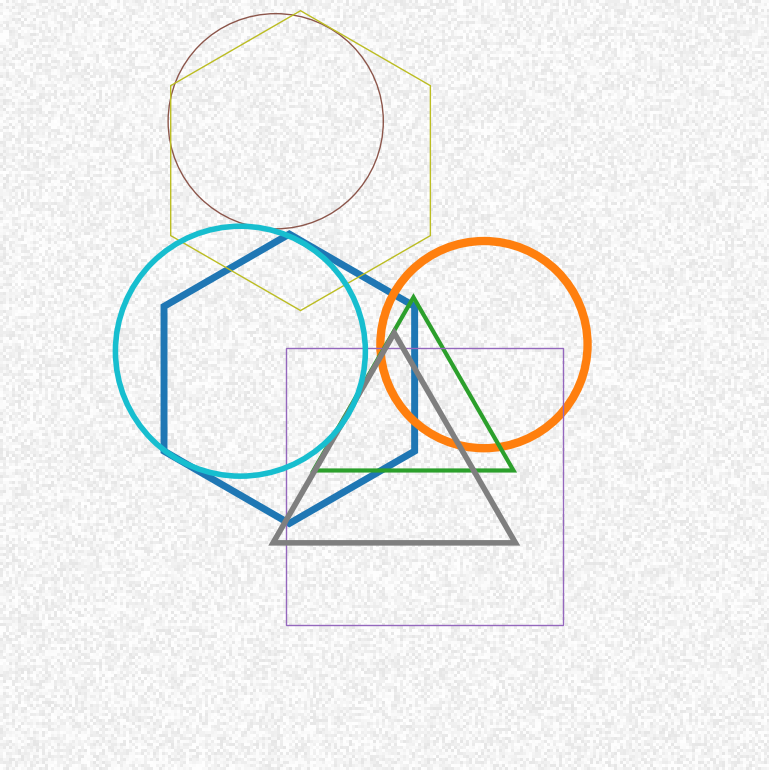[{"shape": "hexagon", "thickness": 2.5, "radius": 0.94, "center": [0.376, 0.508]}, {"shape": "circle", "thickness": 3, "radius": 0.67, "center": [0.629, 0.552]}, {"shape": "triangle", "thickness": 1.5, "radius": 0.75, "center": [0.537, 0.464]}, {"shape": "square", "thickness": 0.5, "radius": 0.9, "center": [0.551, 0.369]}, {"shape": "circle", "thickness": 0.5, "radius": 0.7, "center": [0.358, 0.843]}, {"shape": "triangle", "thickness": 2, "radius": 0.91, "center": [0.512, 0.386]}, {"shape": "hexagon", "thickness": 0.5, "radius": 0.97, "center": [0.39, 0.791]}, {"shape": "circle", "thickness": 2, "radius": 0.81, "center": [0.312, 0.544]}]